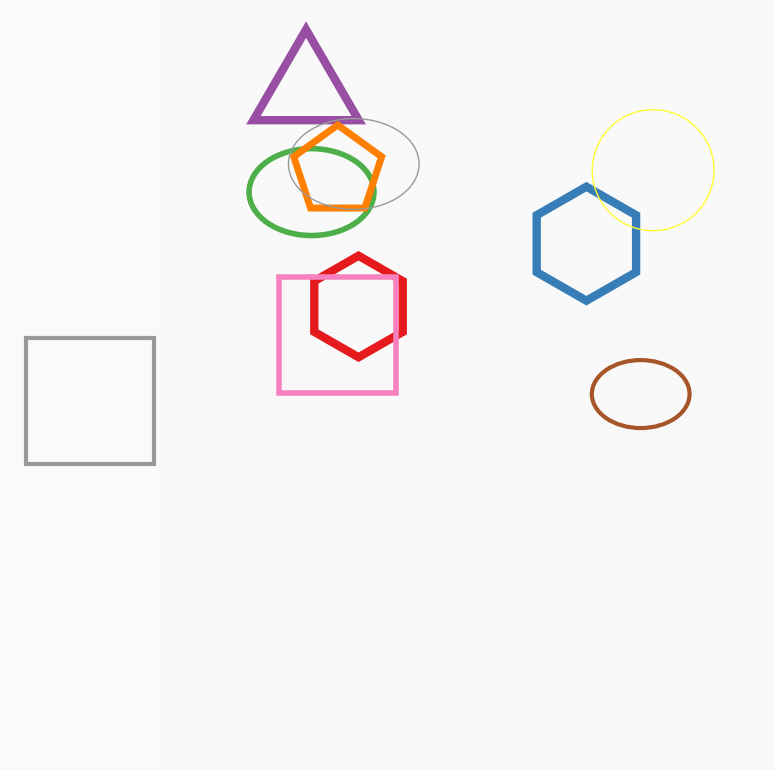[{"shape": "hexagon", "thickness": 3, "radius": 0.33, "center": [0.463, 0.602]}, {"shape": "hexagon", "thickness": 3, "radius": 0.37, "center": [0.757, 0.684]}, {"shape": "oval", "thickness": 2, "radius": 0.4, "center": [0.402, 0.751]}, {"shape": "triangle", "thickness": 3, "radius": 0.39, "center": [0.395, 0.883]}, {"shape": "pentagon", "thickness": 2.5, "radius": 0.3, "center": [0.436, 0.778]}, {"shape": "circle", "thickness": 0.5, "radius": 0.39, "center": [0.843, 0.779]}, {"shape": "oval", "thickness": 1.5, "radius": 0.32, "center": [0.827, 0.488]}, {"shape": "square", "thickness": 2, "radius": 0.38, "center": [0.435, 0.565]}, {"shape": "oval", "thickness": 0.5, "radius": 0.42, "center": [0.456, 0.787]}, {"shape": "square", "thickness": 1.5, "radius": 0.41, "center": [0.116, 0.479]}]